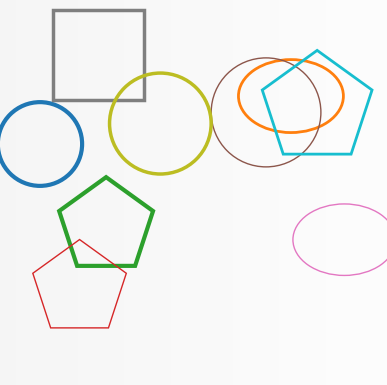[{"shape": "circle", "thickness": 3, "radius": 0.54, "center": [0.103, 0.626]}, {"shape": "oval", "thickness": 2, "radius": 0.68, "center": [0.751, 0.75]}, {"shape": "pentagon", "thickness": 3, "radius": 0.64, "center": [0.274, 0.412]}, {"shape": "pentagon", "thickness": 1, "radius": 0.63, "center": [0.205, 0.251]}, {"shape": "circle", "thickness": 1, "radius": 0.71, "center": [0.687, 0.708]}, {"shape": "oval", "thickness": 1, "radius": 0.66, "center": [0.889, 0.377]}, {"shape": "square", "thickness": 2.5, "radius": 0.58, "center": [0.255, 0.857]}, {"shape": "circle", "thickness": 2.5, "radius": 0.66, "center": [0.414, 0.679]}, {"shape": "pentagon", "thickness": 2, "radius": 0.74, "center": [0.818, 0.72]}]